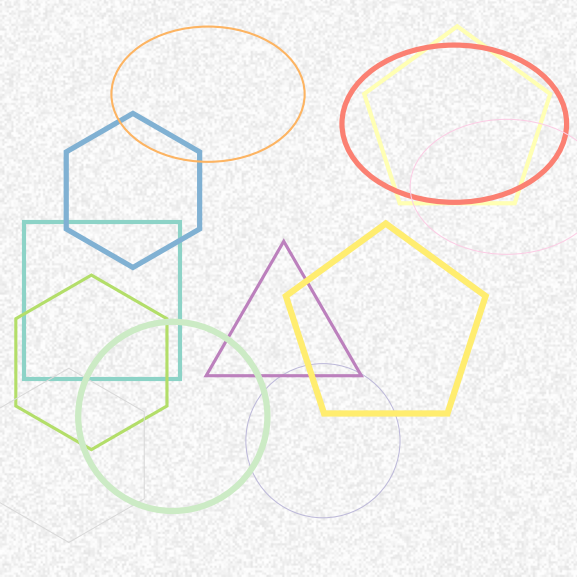[{"shape": "square", "thickness": 2, "radius": 0.68, "center": [0.176, 0.479]}, {"shape": "pentagon", "thickness": 2, "radius": 0.85, "center": [0.792, 0.784]}, {"shape": "circle", "thickness": 0.5, "radius": 0.67, "center": [0.559, 0.236]}, {"shape": "oval", "thickness": 2.5, "radius": 0.97, "center": [0.787, 0.785]}, {"shape": "hexagon", "thickness": 2.5, "radius": 0.67, "center": [0.23, 0.669]}, {"shape": "oval", "thickness": 1, "radius": 0.84, "center": [0.36, 0.836]}, {"shape": "hexagon", "thickness": 1.5, "radius": 0.76, "center": [0.158, 0.372]}, {"shape": "oval", "thickness": 0.5, "radius": 0.83, "center": [0.877, 0.676]}, {"shape": "hexagon", "thickness": 0.5, "radius": 0.75, "center": [0.119, 0.211]}, {"shape": "triangle", "thickness": 1.5, "radius": 0.78, "center": [0.491, 0.426]}, {"shape": "circle", "thickness": 3, "radius": 0.82, "center": [0.299, 0.278]}, {"shape": "pentagon", "thickness": 3, "radius": 0.91, "center": [0.668, 0.43]}]